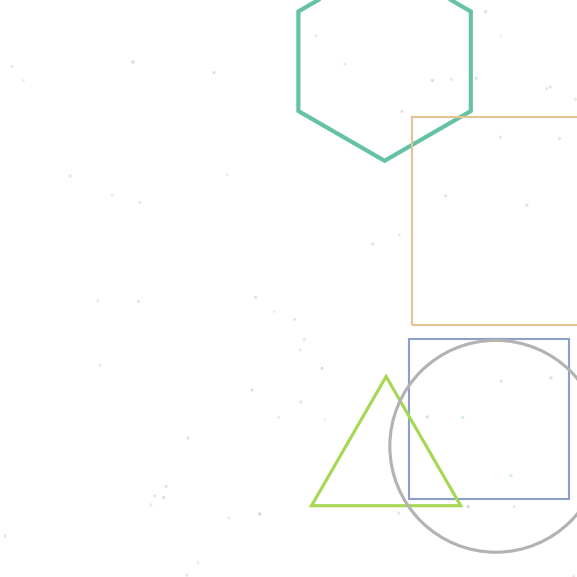[{"shape": "hexagon", "thickness": 2, "radius": 0.86, "center": [0.666, 0.893]}, {"shape": "square", "thickness": 1, "radius": 0.69, "center": [0.846, 0.274]}, {"shape": "triangle", "thickness": 1.5, "radius": 0.75, "center": [0.669, 0.198]}, {"shape": "square", "thickness": 1, "radius": 0.9, "center": [0.893, 0.617]}, {"shape": "circle", "thickness": 1.5, "radius": 0.92, "center": [0.858, 0.226]}]